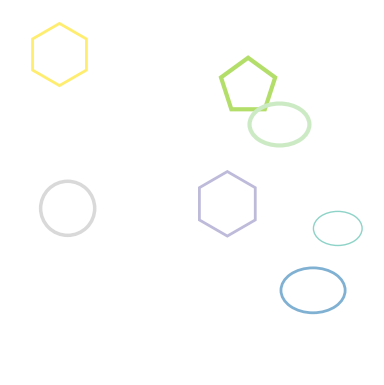[{"shape": "oval", "thickness": 1, "radius": 0.32, "center": [0.877, 0.407]}, {"shape": "hexagon", "thickness": 2, "radius": 0.42, "center": [0.59, 0.471]}, {"shape": "oval", "thickness": 2, "radius": 0.42, "center": [0.813, 0.246]}, {"shape": "pentagon", "thickness": 3, "radius": 0.37, "center": [0.644, 0.776]}, {"shape": "circle", "thickness": 2.5, "radius": 0.35, "center": [0.176, 0.459]}, {"shape": "oval", "thickness": 3, "radius": 0.39, "center": [0.726, 0.677]}, {"shape": "hexagon", "thickness": 2, "radius": 0.4, "center": [0.154, 0.858]}]